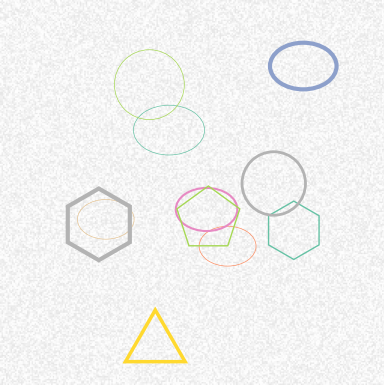[{"shape": "oval", "thickness": 0.5, "radius": 0.46, "center": [0.439, 0.662]}, {"shape": "hexagon", "thickness": 1, "radius": 0.38, "center": [0.763, 0.402]}, {"shape": "oval", "thickness": 0.5, "radius": 0.37, "center": [0.591, 0.361]}, {"shape": "oval", "thickness": 3, "radius": 0.43, "center": [0.788, 0.828]}, {"shape": "oval", "thickness": 1.5, "radius": 0.4, "center": [0.537, 0.456]}, {"shape": "circle", "thickness": 0.5, "radius": 0.45, "center": [0.388, 0.78]}, {"shape": "pentagon", "thickness": 1, "radius": 0.43, "center": [0.541, 0.431]}, {"shape": "triangle", "thickness": 2.5, "radius": 0.45, "center": [0.403, 0.105]}, {"shape": "oval", "thickness": 0.5, "radius": 0.37, "center": [0.275, 0.43]}, {"shape": "circle", "thickness": 2, "radius": 0.41, "center": [0.711, 0.523]}, {"shape": "hexagon", "thickness": 3, "radius": 0.47, "center": [0.257, 0.417]}]